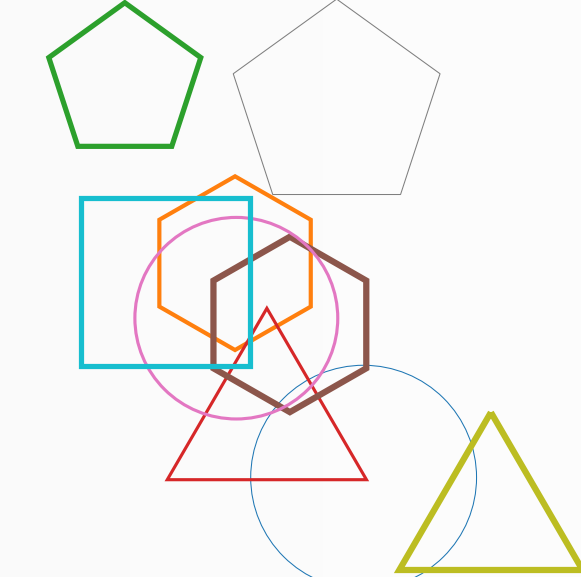[{"shape": "circle", "thickness": 0.5, "radius": 0.97, "center": [0.626, 0.172]}, {"shape": "hexagon", "thickness": 2, "radius": 0.75, "center": [0.404, 0.543]}, {"shape": "pentagon", "thickness": 2.5, "radius": 0.69, "center": [0.215, 0.857]}, {"shape": "triangle", "thickness": 1.5, "radius": 0.99, "center": [0.459, 0.267]}, {"shape": "hexagon", "thickness": 3, "radius": 0.76, "center": [0.499, 0.437]}, {"shape": "circle", "thickness": 1.5, "radius": 0.87, "center": [0.407, 0.448]}, {"shape": "pentagon", "thickness": 0.5, "radius": 0.94, "center": [0.579, 0.814]}, {"shape": "triangle", "thickness": 3, "radius": 0.91, "center": [0.845, 0.103]}, {"shape": "square", "thickness": 2.5, "radius": 0.73, "center": [0.285, 0.511]}]